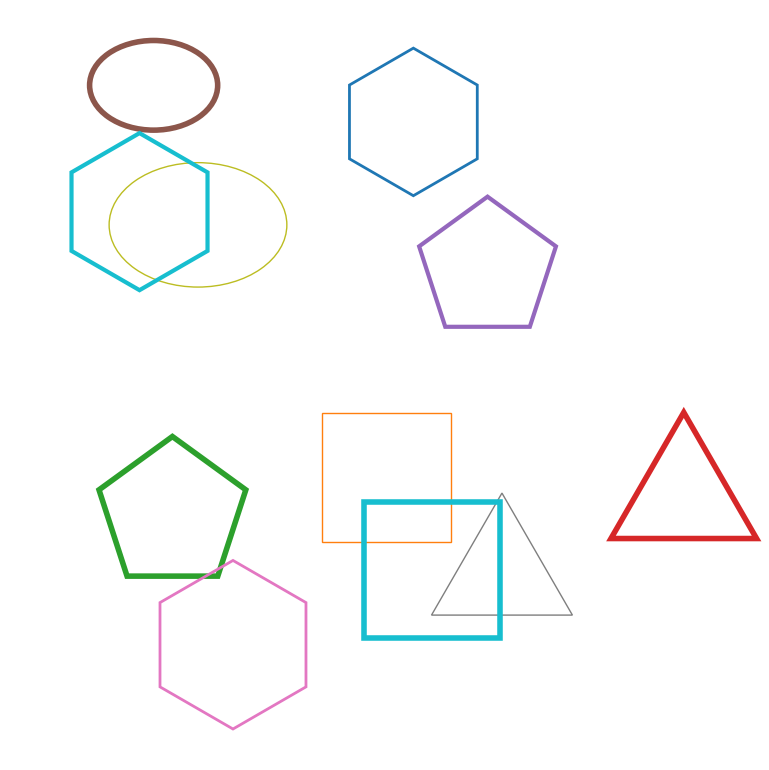[{"shape": "hexagon", "thickness": 1, "radius": 0.48, "center": [0.537, 0.842]}, {"shape": "square", "thickness": 0.5, "radius": 0.42, "center": [0.501, 0.38]}, {"shape": "pentagon", "thickness": 2, "radius": 0.5, "center": [0.224, 0.333]}, {"shape": "triangle", "thickness": 2, "radius": 0.55, "center": [0.888, 0.355]}, {"shape": "pentagon", "thickness": 1.5, "radius": 0.47, "center": [0.633, 0.651]}, {"shape": "oval", "thickness": 2, "radius": 0.42, "center": [0.2, 0.889]}, {"shape": "hexagon", "thickness": 1, "radius": 0.55, "center": [0.303, 0.163]}, {"shape": "triangle", "thickness": 0.5, "radius": 0.53, "center": [0.652, 0.254]}, {"shape": "oval", "thickness": 0.5, "radius": 0.58, "center": [0.257, 0.708]}, {"shape": "hexagon", "thickness": 1.5, "radius": 0.51, "center": [0.181, 0.725]}, {"shape": "square", "thickness": 2, "radius": 0.44, "center": [0.561, 0.26]}]